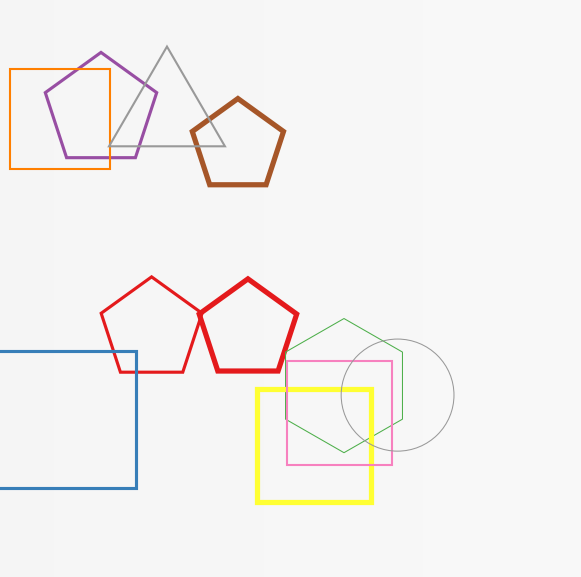[{"shape": "pentagon", "thickness": 1.5, "radius": 0.46, "center": [0.261, 0.428]}, {"shape": "pentagon", "thickness": 2.5, "radius": 0.44, "center": [0.427, 0.428]}, {"shape": "square", "thickness": 1.5, "radius": 0.6, "center": [0.114, 0.273]}, {"shape": "hexagon", "thickness": 0.5, "radius": 0.58, "center": [0.592, 0.331]}, {"shape": "pentagon", "thickness": 1.5, "radius": 0.5, "center": [0.174, 0.808]}, {"shape": "square", "thickness": 1, "radius": 0.43, "center": [0.103, 0.793]}, {"shape": "square", "thickness": 2.5, "radius": 0.49, "center": [0.54, 0.227]}, {"shape": "pentagon", "thickness": 2.5, "radius": 0.41, "center": [0.409, 0.746]}, {"shape": "square", "thickness": 1, "radius": 0.45, "center": [0.584, 0.284]}, {"shape": "triangle", "thickness": 1, "radius": 0.58, "center": [0.287, 0.803]}, {"shape": "circle", "thickness": 0.5, "radius": 0.49, "center": [0.684, 0.315]}]